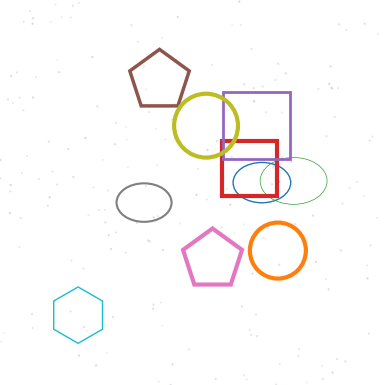[{"shape": "oval", "thickness": 1, "radius": 0.37, "center": [0.68, 0.526]}, {"shape": "circle", "thickness": 3, "radius": 0.36, "center": [0.722, 0.349]}, {"shape": "oval", "thickness": 0.5, "radius": 0.43, "center": [0.763, 0.53]}, {"shape": "square", "thickness": 3, "radius": 0.36, "center": [0.649, 0.562]}, {"shape": "square", "thickness": 2, "radius": 0.43, "center": [0.667, 0.674]}, {"shape": "pentagon", "thickness": 2.5, "radius": 0.41, "center": [0.414, 0.791]}, {"shape": "pentagon", "thickness": 3, "radius": 0.4, "center": [0.552, 0.326]}, {"shape": "oval", "thickness": 1.5, "radius": 0.36, "center": [0.374, 0.474]}, {"shape": "circle", "thickness": 3, "radius": 0.41, "center": [0.535, 0.674]}, {"shape": "hexagon", "thickness": 1, "radius": 0.37, "center": [0.203, 0.181]}]